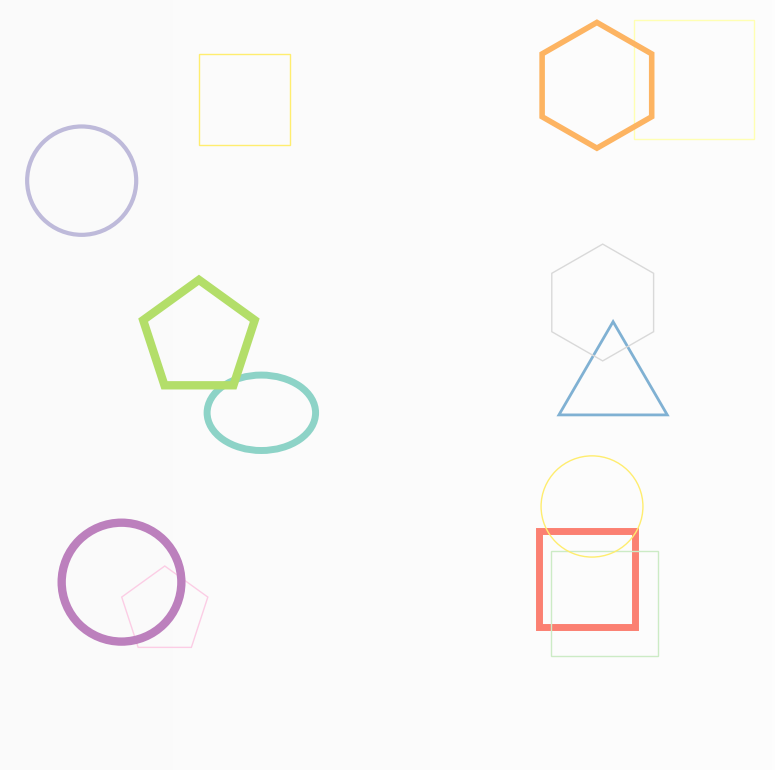[{"shape": "oval", "thickness": 2.5, "radius": 0.35, "center": [0.337, 0.464]}, {"shape": "square", "thickness": 0.5, "radius": 0.39, "center": [0.895, 0.896]}, {"shape": "circle", "thickness": 1.5, "radius": 0.35, "center": [0.105, 0.765]}, {"shape": "square", "thickness": 2.5, "radius": 0.31, "center": [0.757, 0.248]}, {"shape": "triangle", "thickness": 1, "radius": 0.4, "center": [0.791, 0.502]}, {"shape": "hexagon", "thickness": 2, "radius": 0.41, "center": [0.77, 0.889]}, {"shape": "pentagon", "thickness": 3, "radius": 0.38, "center": [0.257, 0.561]}, {"shape": "pentagon", "thickness": 0.5, "radius": 0.29, "center": [0.213, 0.207]}, {"shape": "hexagon", "thickness": 0.5, "radius": 0.38, "center": [0.778, 0.607]}, {"shape": "circle", "thickness": 3, "radius": 0.39, "center": [0.157, 0.244]}, {"shape": "square", "thickness": 0.5, "radius": 0.34, "center": [0.78, 0.216]}, {"shape": "square", "thickness": 0.5, "radius": 0.29, "center": [0.316, 0.871]}, {"shape": "circle", "thickness": 0.5, "radius": 0.33, "center": [0.764, 0.342]}]